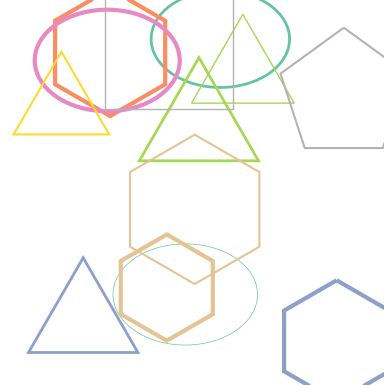[{"shape": "oval", "thickness": 2, "radius": 0.9, "center": [0.572, 0.899]}, {"shape": "oval", "thickness": 0.5, "radius": 0.94, "center": [0.481, 0.235]}, {"shape": "hexagon", "thickness": 3, "radius": 0.83, "center": [0.286, 0.864]}, {"shape": "triangle", "thickness": 2, "radius": 0.82, "center": [0.216, 0.166]}, {"shape": "hexagon", "thickness": 3, "radius": 0.79, "center": [0.874, 0.114]}, {"shape": "oval", "thickness": 3, "radius": 0.94, "center": [0.279, 0.843]}, {"shape": "triangle", "thickness": 1, "radius": 0.77, "center": [0.631, 0.809]}, {"shape": "triangle", "thickness": 2, "radius": 0.89, "center": [0.517, 0.672]}, {"shape": "triangle", "thickness": 1.5, "radius": 0.72, "center": [0.16, 0.722]}, {"shape": "hexagon", "thickness": 1.5, "radius": 0.97, "center": [0.506, 0.456]}, {"shape": "hexagon", "thickness": 3, "radius": 0.69, "center": [0.433, 0.253]}, {"shape": "square", "thickness": 1, "radius": 0.83, "center": [0.44, 0.883]}, {"shape": "pentagon", "thickness": 1.5, "radius": 0.86, "center": [0.893, 0.755]}]